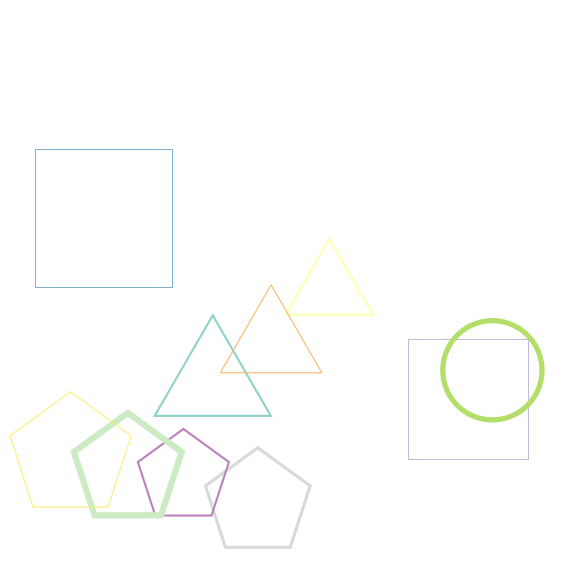[{"shape": "triangle", "thickness": 1, "radius": 0.58, "center": [0.368, 0.337]}, {"shape": "triangle", "thickness": 1, "radius": 0.44, "center": [0.57, 0.498]}, {"shape": "square", "thickness": 0.5, "radius": 0.52, "center": [0.81, 0.309]}, {"shape": "square", "thickness": 0.5, "radius": 0.59, "center": [0.179, 0.622]}, {"shape": "triangle", "thickness": 0.5, "radius": 0.51, "center": [0.469, 0.404]}, {"shape": "circle", "thickness": 2.5, "radius": 0.43, "center": [0.853, 0.358]}, {"shape": "pentagon", "thickness": 1.5, "radius": 0.48, "center": [0.446, 0.128]}, {"shape": "pentagon", "thickness": 1, "radius": 0.41, "center": [0.318, 0.173]}, {"shape": "pentagon", "thickness": 3, "radius": 0.49, "center": [0.221, 0.186]}, {"shape": "pentagon", "thickness": 0.5, "radius": 0.55, "center": [0.122, 0.21]}]